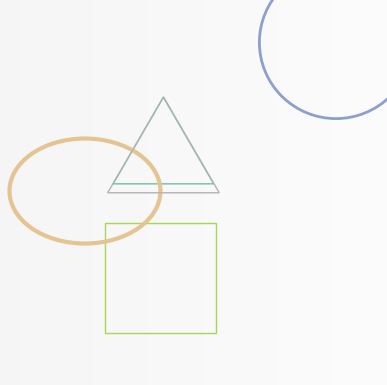[{"shape": "triangle", "thickness": 1, "radius": 0.75, "center": [0.422, 0.597]}, {"shape": "circle", "thickness": 2, "radius": 0.99, "center": [0.867, 0.89]}, {"shape": "square", "thickness": 1, "radius": 0.71, "center": [0.414, 0.279]}, {"shape": "oval", "thickness": 3, "radius": 0.97, "center": [0.219, 0.504]}, {"shape": "triangle", "thickness": 1, "radius": 0.83, "center": [0.422, 0.582]}]